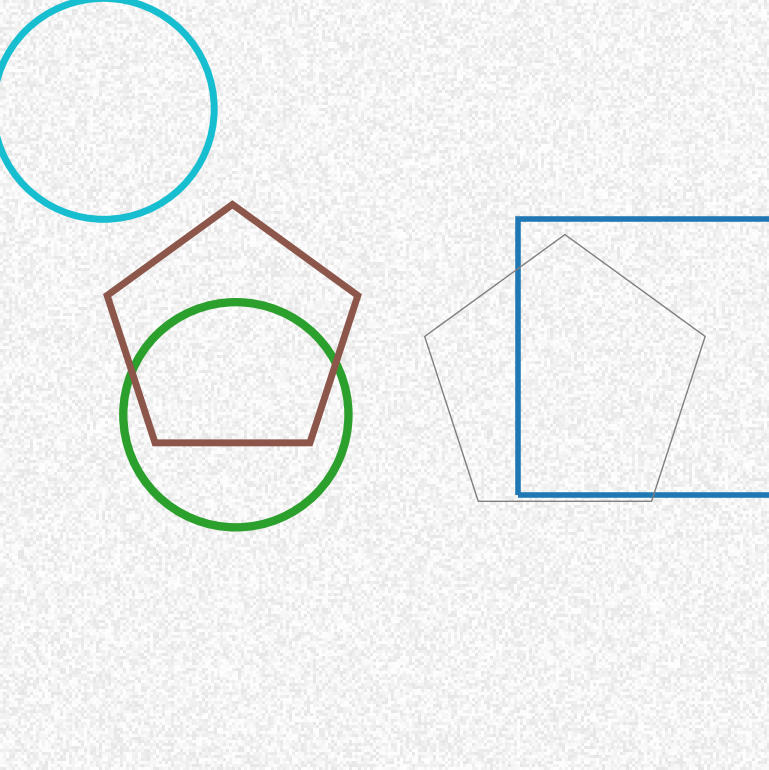[{"shape": "square", "thickness": 2, "radius": 0.89, "center": [0.851, 0.537]}, {"shape": "circle", "thickness": 3, "radius": 0.73, "center": [0.306, 0.461]}, {"shape": "pentagon", "thickness": 2.5, "radius": 0.86, "center": [0.302, 0.563]}, {"shape": "pentagon", "thickness": 0.5, "radius": 0.96, "center": [0.734, 0.504]}, {"shape": "circle", "thickness": 2.5, "radius": 0.72, "center": [0.135, 0.859]}]